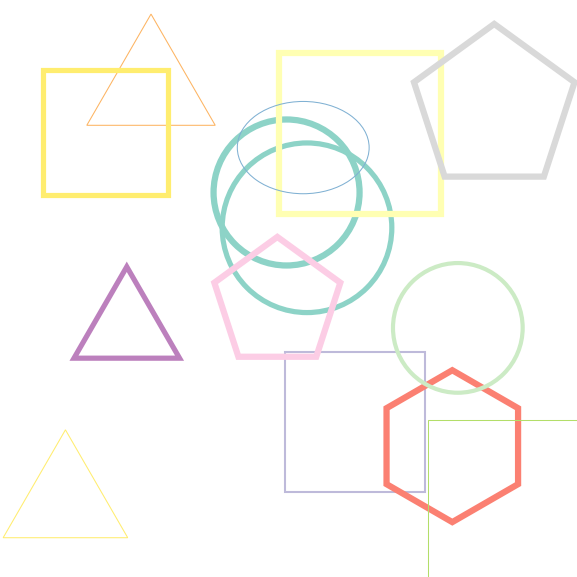[{"shape": "circle", "thickness": 3, "radius": 0.63, "center": [0.496, 0.666]}, {"shape": "circle", "thickness": 2.5, "radius": 0.73, "center": [0.532, 0.605]}, {"shape": "square", "thickness": 3, "radius": 0.7, "center": [0.624, 0.768]}, {"shape": "square", "thickness": 1, "radius": 0.61, "center": [0.615, 0.268]}, {"shape": "hexagon", "thickness": 3, "radius": 0.66, "center": [0.783, 0.227]}, {"shape": "oval", "thickness": 0.5, "radius": 0.57, "center": [0.525, 0.744]}, {"shape": "triangle", "thickness": 0.5, "radius": 0.64, "center": [0.262, 0.846]}, {"shape": "square", "thickness": 0.5, "radius": 0.74, "center": [0.889, 0.123]}, {"shape": "pentagon", "thickness": 3, "radius": 0.57, "center": [0.48, 0.474]}, {"shape": "pentagon", "thickness": 3, "radius": 0.73, "center": [0.856, 0.812]}, {"shape": "triangle", "thickness": 2.5, "radius": 0.53, "center": [0.22, 0.432]}, {"shape": "circle", "thickness": 2, "radius": 0.56, "center": [0.793, 0.431]}, {"shape": "square", "thickness": 2.5, "radius": 0.54, "center": [0.183, 0.77]}, {"shape": "triangle", "thickness": 0.5, "radius": 0.62, "center": [0.113, 0.13]}]